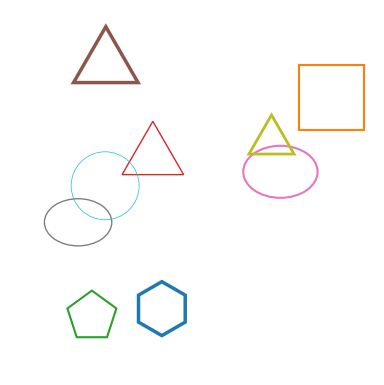[{"shape": "hexagon", "thickness": 2.5, "radius": 0.35, "center": [0.42, 0.198]}, {"shape": "square", "thickness": 1.5, "radius": 0.42, "center": [0.861, 0.746]}, {"shape": "pentagon", "thickness": 1.5, "radius": 0.33, "center": [0.239, 0.178]}, {"shape": "triangle", "thickness": 1, "radius": 0.46, "center": [0.397, 0.593]}, {"shape": "triangle", "thickness": 2.5, "radius": 0.48, "center": [0.275, 0.834]}, {"shape": "oval", "thickness": 1.5, "radius": 0.48, "center": [0.728, 0.554]}, {"shape": "oval", "thickness": 1, "radius": 0.44, "center": [0.203, 0.423]}, {"shape": "triangle", "thickness": 2, "radius": 0.34, "center": [0.705, 0.634]}, {"shape": "circle", "thickness": 0.5, "radius": 0.44, "center": [0.273, 0.517]}]